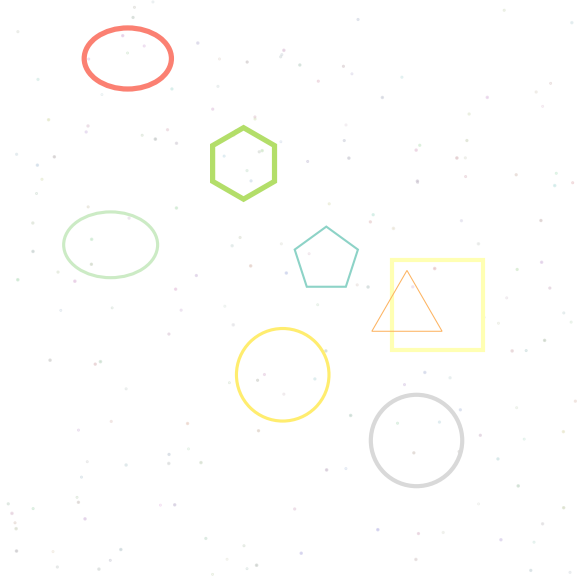[{"shape": "pentagon", "thickness": 1, "radius": 0.29, "center": [0.565, 0.549]}, {"shape": "square", "thickness": 2, "radius": 0.39, "center": [0.758, 0.471]}, {"shape": "oval", "thickness": 2.5, "radius": 0.38, "center": [0.221, 0.898]}, {"shape": "triangle", "thickness": 0.5, "radius": 0.35, "center": [0.705, 0.461]}, {"shape": "hexagon", "thickness": 2.5, "radius": 0.31, "center": [0.422, 0.716]}, {"shape": "circle", "thickness": 2, "radius": 0.4, "center": [0.721, 0.236]}, {"shape": "oval", "thickness": 1.5, "radius": 0.41, "center": [0.192, 0.575]}, {"shape": "circle", "thickness": 1.5, "radius": 0.4, "center": [0.49, 0.35]}]